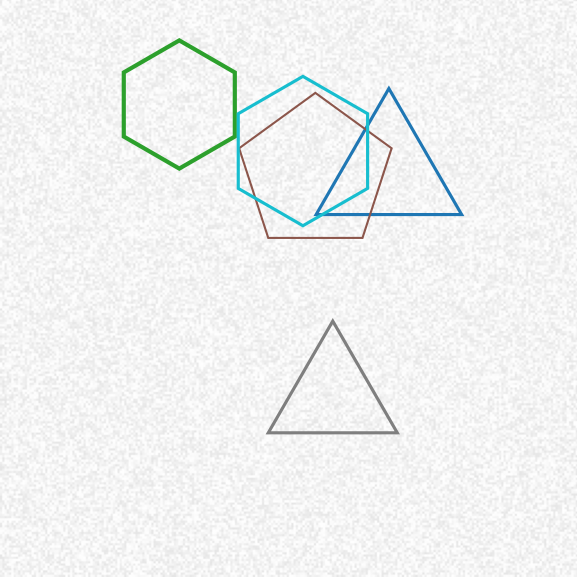[{"shape": "triangle", "thickness": 1.5, "radius": 0.73, "center": [0.673, 0.7]}, {"shape": "hexagon", "thickness": 2, "radius": 0.56, "center": [0.31, 0.818]}, {"shape": "pentagon", "thickness": 1, "radius": 0.69, "center": [0.546, 0.699]}, {"shape": "triangle", "thickness": 1.5, "radius": 0.64, "center": [0.576, 0.314]}, {"shape": "hexagon", "thickness": 1.5, "radius": 0.65, "center": [0.525, 0.738]}]